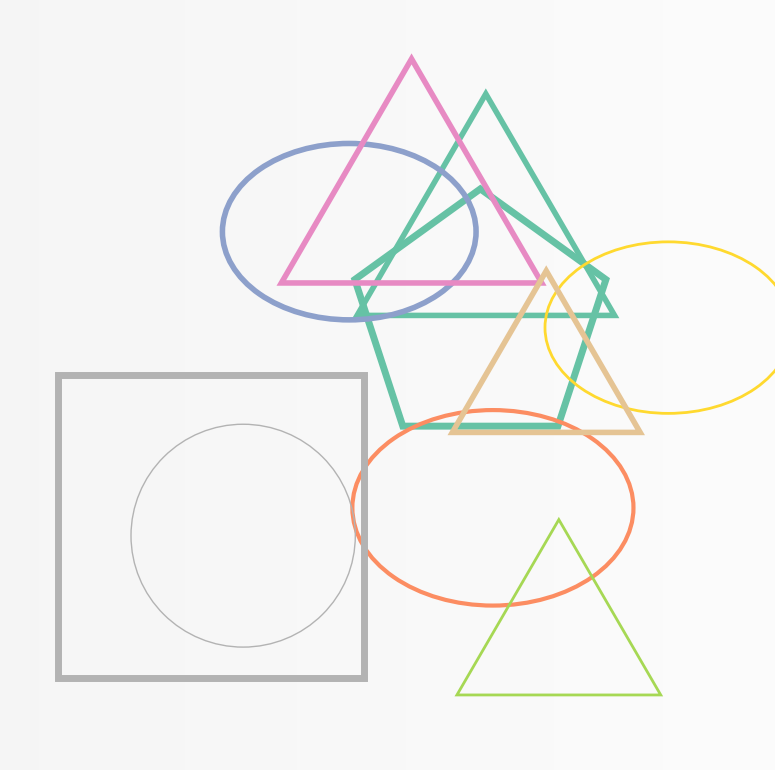[{"shape": "pentagon", "thickness": 2.5, "radius": 0.85, "center": [0.62, 0.584]}, {"shape": "triangle", "thickness": 2, "radius": 0.96, "center": [0.627, 0.686]}, {"shape": "oval", "thickness": 1.5, "radius": 0.91, "center": [0.636, 0.34]}, {"shape": "oval", "thickness": 2, "radius": 0.82, "center": [0.451, 0.699]}, {"shape": "triangle", "thickness": 2, "radius": 0.97, "center": [0.531, 0.73]}, {"shape": "triangle", "thickness": 1, "radius": 0.76, "center": [0.721, 0.173]}, {"shape": "oval", "thickness": 1, "radius": 0.8, "center": [0.862, 0.575]}, {"shape": "triangle", "thickness": 2, "radius": 0.7, "center": [0.705, 0.508]}, {"shape": "square", "thickness": 2.5, "radius": 0.99, "center": [0.272, 0.316]}, {"shape": "circle", "thickness": 0.5, "radius": 0.72, "center": [0.314, 0.304]}]